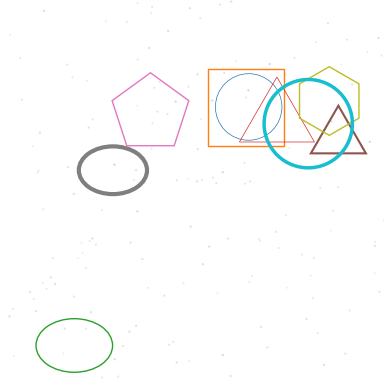[{"shape": "circle", "thickness": 0.5, "radius": 0.43, "center": [0.646, 0.722]}, {"shape": "square", "thickness": 1, "radius": 0.5, "center": [0.639, 0.721]}, {"shape": "oval", "thickness": 1, "radius": 0.5, "center": [0.193, 0.103]}, {"shape": "triangle", "thickness": 0.5, "radius": 0.56, "center": [0.719, 0.687]}, {"shape": "triangle", "thickness": 1.5, "radius": 0.41, "center": [0.879, 0.643]}, {"shape": "pentagon", "thickness": 1, "radius": 0.52, "center": [0.391, 0.706]}, {"shape": "oval", "thickness": 3, "radius": 0.44, "center": [0.293, 0.558]}, {"shape": "hexagon", "thickness": 1, "radius": 0.45, "center": [0.855, 0.738]}, {"shape": "circle", "thickness": 2.5, "radius": 0.57, "center": [0.801, 0.679]}]